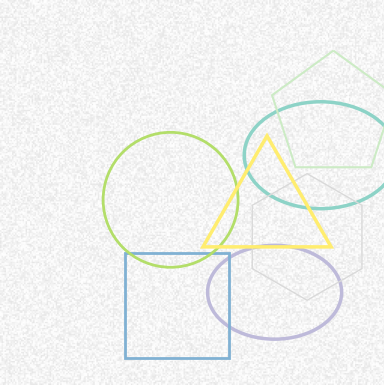[{"shape": "oval", "thickness": 2.5, "radius": 0.99, "center": [0.833, 0.597]}, {"shape": "oval", "thickness": 2.5, "radius": 0.87, "center": [0.713, 0.241]}, {"shape": "square", "thickness": 2, "radius": 0.68, "center": [0.46, 0.207]}, {"shape": "circle", "thickness": 2, "radius": 0.88, "center": [0.443, 0.481]}, {"shape": "hexagon", "thickness": 1, "radius": 0.82, "center": [0.798, 0.385]}, {"shape": "pentagon", "thickness": 1.5, "radius": 0.84, "center": [0.866, 0.701]}, {"shape": "triangle", "thickness": 2.5, "radius": 0.96, "center": [0.694, 0.455]}]